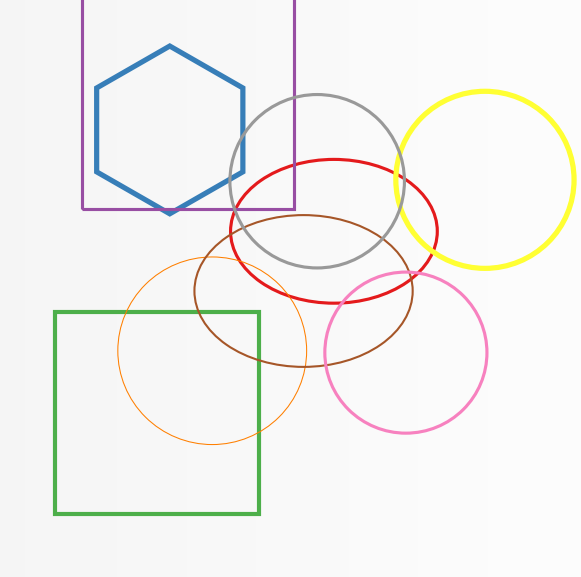[{"shape": "oval", "thickness": 1.5, "radius": 0.89, "center": [0.574, 0.599]}, {"shape": "hexagon", "thickness": 2.5, "radius": 0.73, "center": [0.292, 0.774]}, {"shape": "square", "thickness": 2, "radius": 0.88, "center": [0.271, 0.284]}, {"shape": "square", "thickness": 1.5, "radius": 0.91, "center": [0.323, 0.819]}, {"shape": "circle", "thickness": 0.5, "radius": 0.81, "center": [0.365, 0.392]}, {"shape": "circle", "thickness": 2.5, "radius": 0.77, "center": [0.834, 0.688]}, {"shape": "oval", "thickness": 1, "radius": 0.94, "center": [0.522, 0.495]}, {"shape": "circle", "thickness": 1.5, "radius": 0.7, "center": [0.698, 0.389]}, {"shape": "circle", "thickness": 1.5, "radius": 0.75, "center": [0.546, 0.685]}]